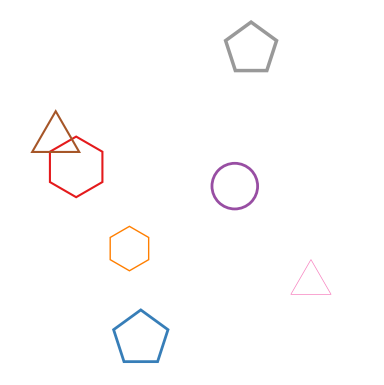[{"shape": "hexagon", "thickness": 1.5, "radius": 0.39, "center": [0.198, 0.567]}, {"shape": "pentagon", "thickness": 2, "radius": 0.37, "center": [0.366, 0.121]}, {"shape": "circle", "thickness": 2, "radius": 0.3, "center": [0.61, 0.517]}, {"shape": "hexagon", "thickness": 1, "radius": 0.29, "center": [0.336, 0.354]}, {"shape": "triangle", "thickness": 1.5, "radius": 0.35, "center": [0.145, 0.641]}, {"shape": "triangle", "thickness": 0.5, "radius": 0.3, "center": [0.808, 0.265]}, {"shape": "pentagon", "thickness": 2.5, "radius": 0.35, "center": [0.652, 0.873]}]